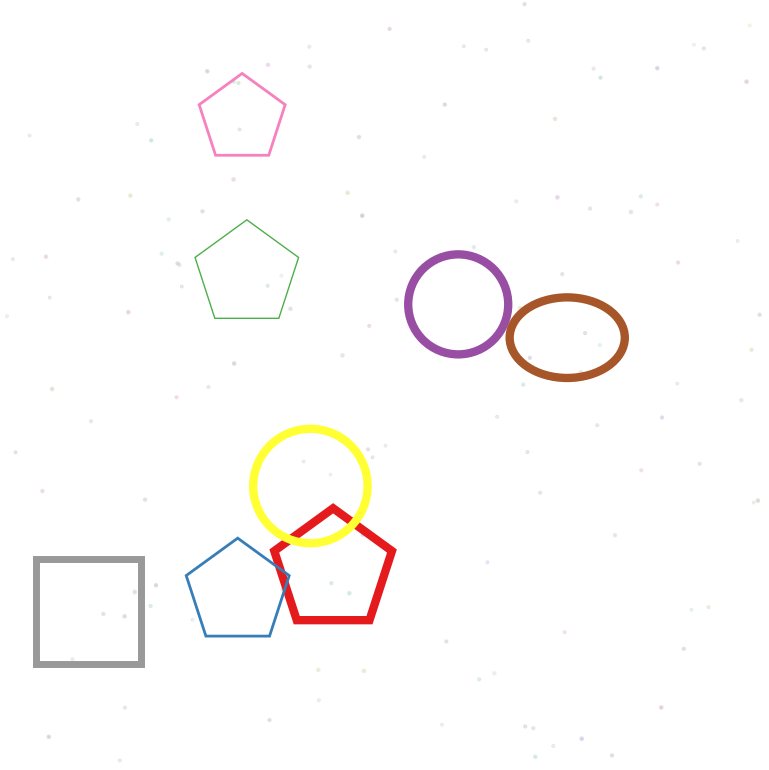[{"shape": "pentagon", "thickness": 3, "radius": 0.4, "center": [0.433, 0.26]}, {"shape": "pentagon", "thickness": 1, "radius": 0.35, "center": [0.309, 0.231]}, {"shape": "pentagon", "thickness": 0.5, "radius": 0.35, "center": [0.321, 0.644]}, {"shape": "circle", "thickness": 3, "radius": 0.32, "center": [0.595, 0.605]}, {"shape": "circle", "thickness": 3, "radius": 0.37, "center": [0.403, 0.369]}, {"shape": "oval", "thickness": 3, "radius": 0.37, "center": [0.737, 0.561]}, {"shape": "pentagon", "thickness": 1, "radius": 0.29, "center": [0.315, 0.846]}, {"shape": "square", "thickness": 2.5, "radius": 0.34, "center": [0.115, 0.206]}]